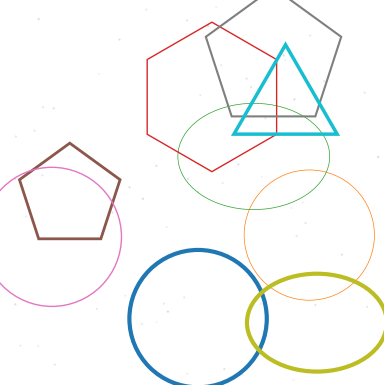[{"shape": "circle", "thickness": 3, "radius": 0.89, "center": [0.515, 0.172]}, {"shape": "circle", "thickness": 0.5, "radius": 0.85, "center": [0.803, 0.389]}, {"shape": "oval", "thickness": 0.5, "radius": 0.99, "center": [0.659, 0.594]}, {"shape": "hexagon", "thickness": 1, "radius": 0.97, "center": [0.55, 0.748]}, {"shape": "pentagon", "thickness": 2, "radius": 0.69, "center": [0.181, 0.491]}, {"shape": "circle", "thickness": 1, "radius": 0.9, "center": [0.135, 0.385]}, {"shape": "pentagon", "thickness": 1.5, "radius": 0.92, "center": [0.71, 0.847]}, {"shape": "oval", "thickness": 3, "radius": 0.91, "center": [0.823, 0.162]}, {"shape": "triangle", "thickness": 2.5, "radius": 0.77, "center": [0.742, 0.729]}]